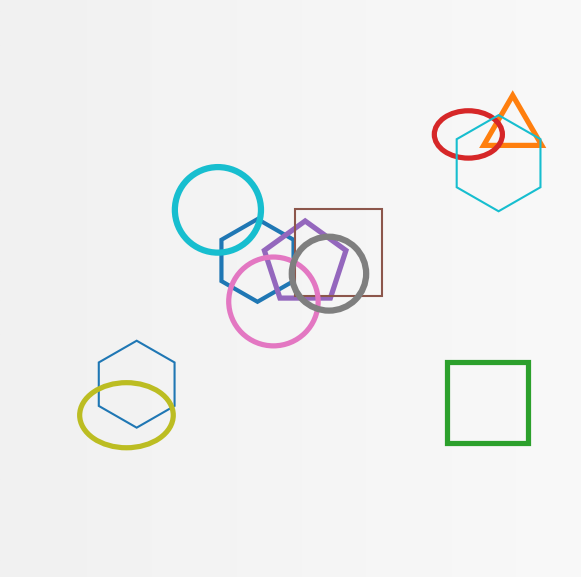[{"shape": "hexagon", "thickness": 2, "radius": 0.36, "center": [0.443, 0.548]}, {"shape": "hexagon", "thickness": 1, "radius": 0.38, "center": [0.235, 0.334]}, {"shape": "triangle", "thickness": 2.5, "radius": 0.29, "center": [0.882, 0.776]}, {"shape": "square", "thickness": 2.5, "radius": 0.35, "center": [0.839, 0.302]}, {"shape": "oval", "thickness": 2.5, "radius": 0.29, "center": [0.806, 0.766]}, {"shape": "pentagon", "thickness": 2.5, "radius": 0.37, "center": [0.525, 0.543]}, {"shape": "square", "thickness": 1, "radius": 0.37, "center": [0.582, 0.562]}, {"shape": "circle", "thickness": 2.5, "radius": 0.38, "center": [0.47, 0.477]}, {"shape": "circle", "thickness": 3, "radius": 0.32, "center": [0.566, 0.525]}, {"shape": "oval", "thickness": 2.5, "radius": 0.4, "center": [0.218, 0.28]}, {"shape": "hexagon", "thickness": 1, "radius": 0.42, "center": [0.858, 0.717]}, {"shape": "circle", "thickness": 3, "radius": 0.37, "center": [0.375, 0.636]}]